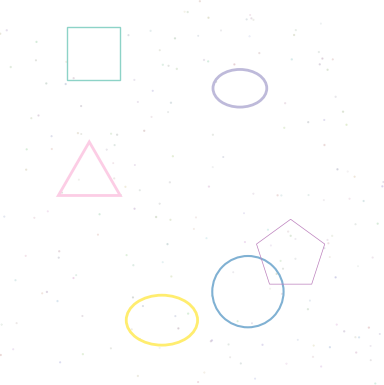[{"shape": "square", "thickness": 1, "radius": 0.35, "center": [0.243, 0.86]}, {"shape": "oval", "thickness": 2, "radius": 0.35, "center": [0.623, 0.771]}, {"shape": "circle", "thickness": 1.5, "radius": 0.46, "center": [0.644, 0.242]}, {"shape": "triangle", "thickness": 2, "radius": 0.46, "center": [0.232, 0.539]}, {"shape": "pentagon", "thickness": 0.5, "radius": 0.47, "center": [0.755, 0.337]}, {"shape": "oval", "thickness": 2, "radius": 0.46, "center": [0.421, 0.168]}]